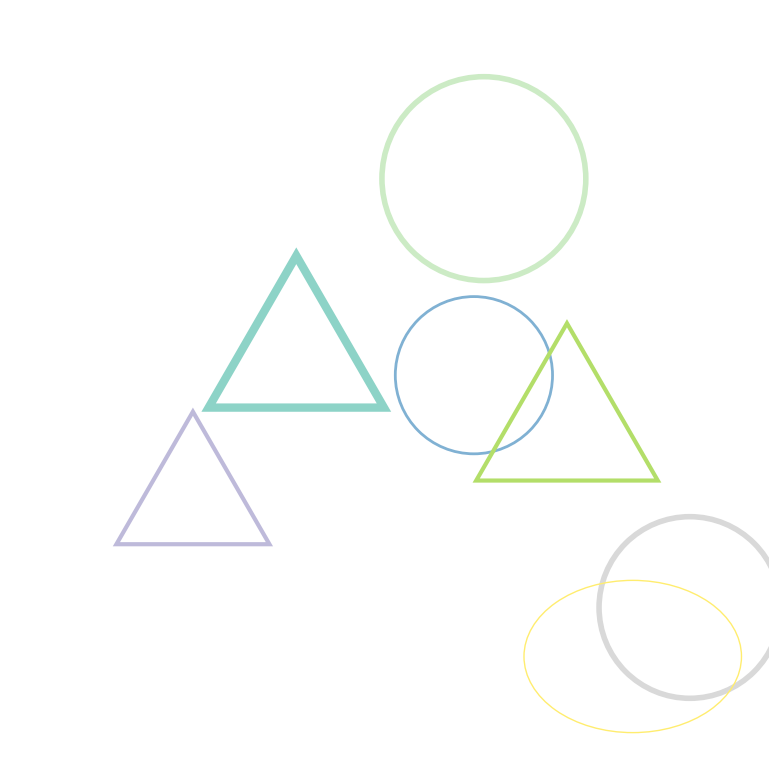[{"shape": "triangle", "thickness": 3, "radius": 0.66, "center": [0.385, 0.536]}, {"shape": "triangle", "thickness": 1.5, "radius": 0.57, "center": [0.251, 0.351]}, {"shape": "circle", "thickness": 1, "radius": 0.51, "center": [0.615, 0.513]}, {"shape": "triangle", "thickness": 1.5, "radius": 0.68, "center": [0.736, 0.444]}, {"shape": "circle", "thickness": 2, "radius": 0.59, "center": [0.896, 0.211]}, {"shape": "circle", "thickness": 2, "radius": 0.66, "center": [0.628, 0.768]}, {"shape": "oval", "thickness": 0.5, "radius": 0.71, "center": [0.822, 0.147]}]